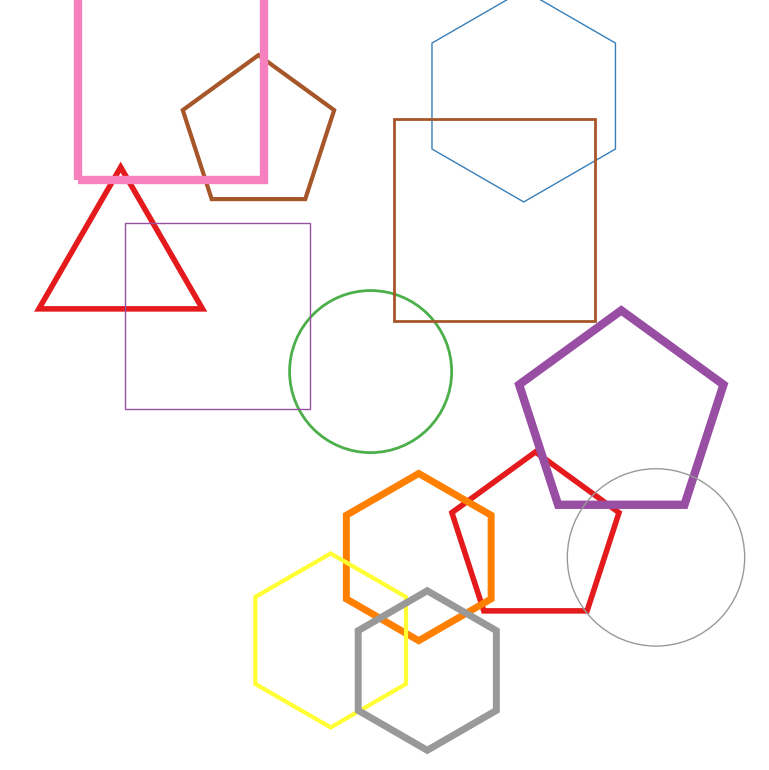[{"shape": "pentagon", "thickness": 2, "radius": 0.57, "center": [0.695, 0.299]}, {"shape": "triangle", "thickness": 2, "radius": 0.61, "center": [0.157, 0.66]}, {"shape": "hexagon", "thickness": 0.5, "radius": 0.69, "center": [0.68, 0.875]}, {"shape": "circle", "thickness": 1, "radius": 0.53, "center": [0.481, 0.517]}, {"shape": "pentagon", "thickness": 3, "radius": 0.7, "center": [0.807, 0.457]}, {"shape": "square", "thickness": 0.5, "radius": 0.6, "center": [0.283, 0.59]}, {"shape": "hexagon", "thickness": 2.5, "radius": 0.54, "center": [0.544, 0.277]}, {"shape": "hexagon", "thickness": 1.5, "radius": 0.56, "center": [0.429, 0.168]}, {"shape": "pentagon", "thickness": 1.5, "radius": 0.52, "center": [0.336, 0.825]}, {"shape": "square", "thickness": 1, "radius": 0.66, "center": [0.642, 0.714]}, {"shape": "square", "thickness": 3, "radius": 0.6, "center": [0.222, 0.887]}, {"shape": "circle", "thickness": 0.5, "radius": 0.58, "center": [0.852, 0.276]}, {"shape": "hexagon", "thickness": 2.5, "radius": 0.52, "center": [0.555, 0.129]}]